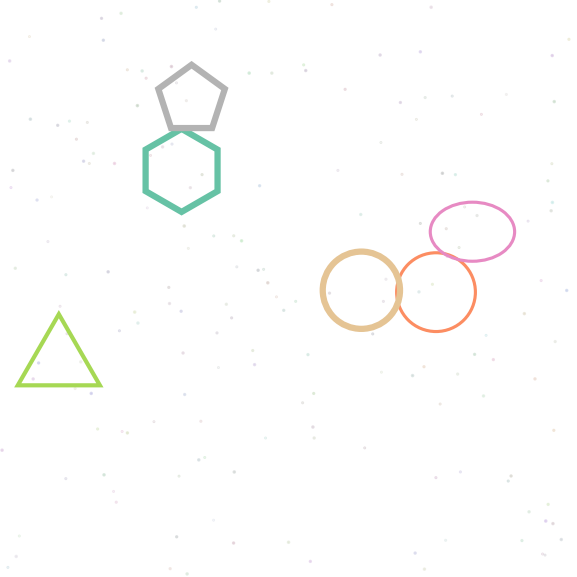[{"shape": "hexagon", "thickness": 3, "radius": 0.36, "center": [0.314, 0.704]}, {"shape": "circle", "thickness": 1.5, "radius": 0.34, "center": [0.755, 0.493]}, {"shape": "oval", "thickness": 1.5, "radius": 0.37, "center": [0.818, 0.598]}, {"shape": "triangle", "thickness": 2, "radius": 0.41, "center": [0.102, 0.373]}, {"shape": "circle", "thickness": 3, "radius": 0.33, "center": [0.626, 0.497]}, {"shape": "pentagon", "thickness": 3, "radius": 0.3, "center": [0.332, 0.826]}]